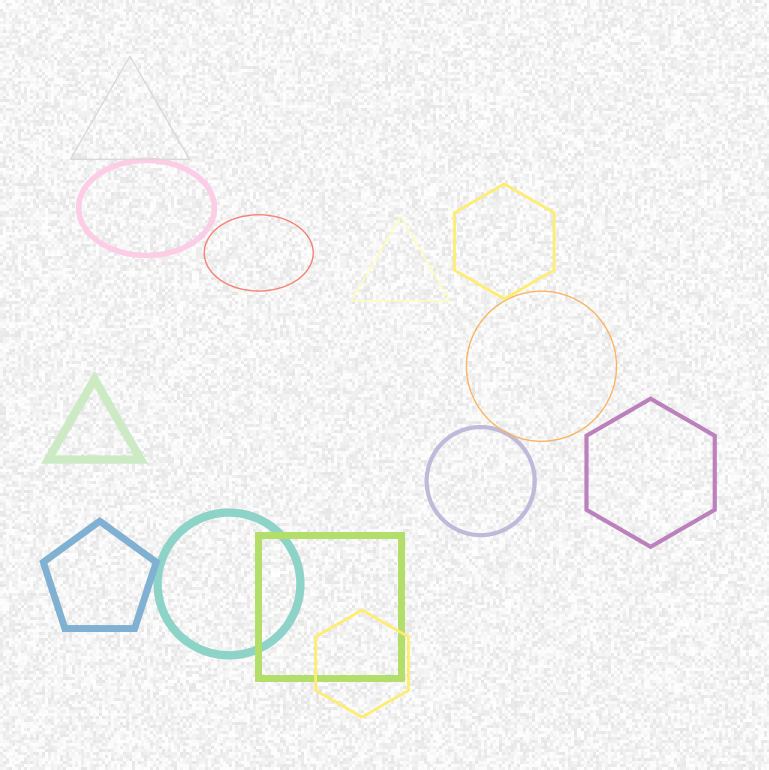[{"shape": "circle", "thickness": 3, "radius": 0.46, "center": [0.297, 0.242]}, {"shape": "triangle", "thickness": 0.5, "radius": 0.37, "center": [0.52, 0.646]}, {"shape": "circle", "thickness": 1.5, "radius": 0.35, "center": [0.624, 0.375]}, {"shape": "oval", "thickness": 0.5, "radius": 0.35, "center": [0.336, 0.672]}, {"shape": "pentagon", "thickness": 2.5, "radius": 0.39, "center": [0.13, 0.246]}, {"shape": "circle", "thickness": 0.5, "radius": 0.49, "center": [0.703, 0.524]}, {"shape": "square", "thickness": 2.5, "radius": 0.47, "center": [0.428, 0.213]}, {"shape": "oval", "thickness": 2, "radius": 0.44, "center": [0.19, 0.73]}, {"shape": "triangle", "thickness": 0.5, "radius": 0.45, "center": [0.169, 0.838]}, {"shape": "hexagon", "thickness": 1.5, "radius": 0.48, "center": [0.845, 0.386]}, {"shape": "triangle", "thickness": 3, "radius": 0.35, "center": [0.123, 0.438]}, {"shape": "hexagon", "thickness": 1, "radius": 0.35, "center": [0.47, 0.138]}, {"shape": "hexagon", "thickness": 1, "radius": 0.37, "center": [0.655, 0.686]}]